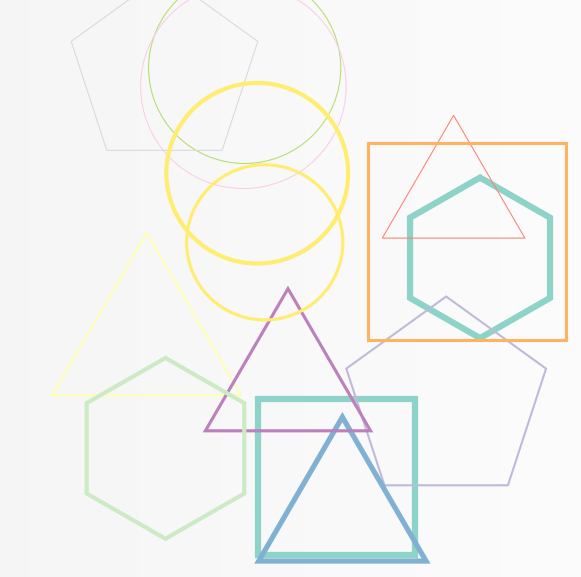[{"shape": "square", "thickness": 3, "radius": 0.67, "center": [0.579, 0.174]}, {"shape": "hexagon", "thickness": 3, "radius": 0.7, "center": [0.826, 0.553]}, {"shape": "triangle", "thickness": 1, "radius": 0.94, "center": [0.252, 0.408]}, {"shape": "pentagon", "thickness": 1, "radius": 0.9, "center": [0.768, 0.305]}, {"shape": "triangle", "thickness": 0.5, "radius": 0.71, "center": [0.78, 0.658]}, {"shape": "triangle", "thickness": 2.5, "radius": 0.83, "center": [0.589, 0.111]}, {"shape": "square", "thickness": 1.5, "radius": 0.85, "center": [0.803, 0.581]}, {"shape": "circle", "thickness": 0.5, "radius": 0.83, "center": [0.421, 0.881]}, {"shape": "circle", "thickness": 0.5, "radius": 0.88, "center": [0.419, 0.849]}, {"shape": "pentagon", "thickness": 0.5, "radius": 0.84, "center": [0.283, 0.875]}, {"shape": "triangle", "thickness": 1.5, "radius": 0.82, "center": [0.495, 0.335]}, {"shape": "hexagon", "thickness": 2, "radius": 0.78, "center": [0.285, 0.223]}, {"shape": "circle", "thickness": 1.5, "radius": 0.67, "center": [0.455, 0.58]}, {"shape": "circle", "thickness": 2, "radius": 0.78, "center": [0.443, 0.699]}]